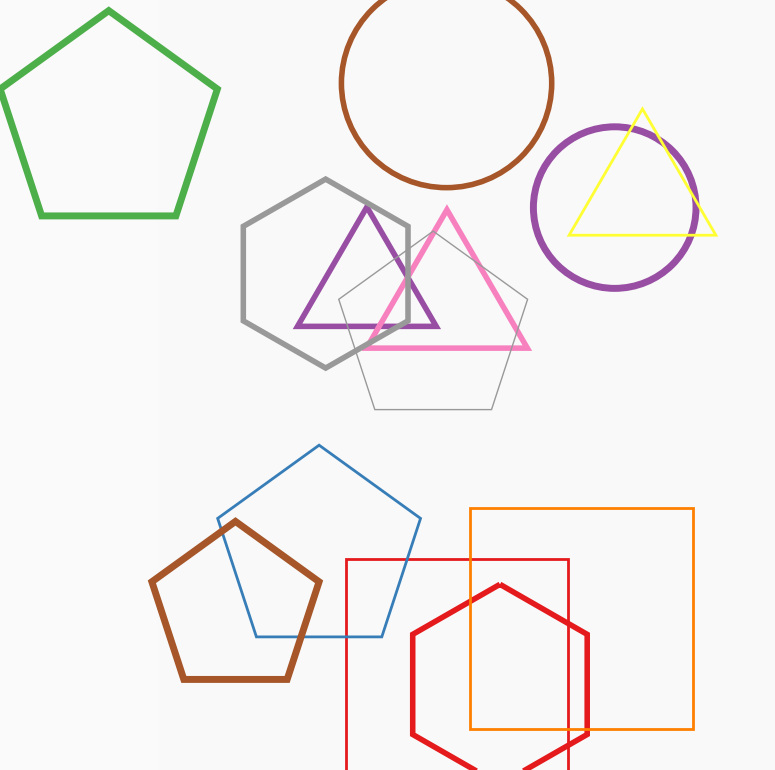[{"shape": "hexagon", "thickness": 2, "radius": 0.65, "center": [0.645, 0.111]}, {"shape": "square", "thickness": 1, "radius": 0.72, "center": [0.59, 0.132]}, {"shape": "pentagon", "thickness": 1, "radius": 0.69, "center": [0.412, 0.284]}, {"shape": "pentagon", "thickness": 2.5, "radius": 0.74, "center": [0.14, 0.839]}, {"shape": "triangle", "thickness": 2, "radius": 0.52, "center": [0.473, 0.628]}, {"shape": "circle", "thickness": 2.5, "radius": 0.52, "center": [0.793, 0.73]}, {"shape": "square", "thickness": 1, "radius": 0.72, "center": [0.75, 0.196]}, {"shape": "triangle", "thickness": 1, "radius": 0.55, "center": [0.829, 0.749]}, {"shape": "pentagon", "thickness": 2.5, "radius": 0.57, "center": [0.304, 0.209]}, {"shape": "circle", "thickness": 2, "radius": 0.68, "center": [0.576, 0.892]}, {"shape": "triangle", "thickness": 2, "radius": 0.6, "center": [0.577, 0.608]}, {"shape": "pentagon", "thickness": 0.5, "radius": 0.64, "center": [0.559, 0.572]}, {"shape": "hexagon", "thickness": 2, "radius": 0.61, "center": [0.42, 0.645]}]